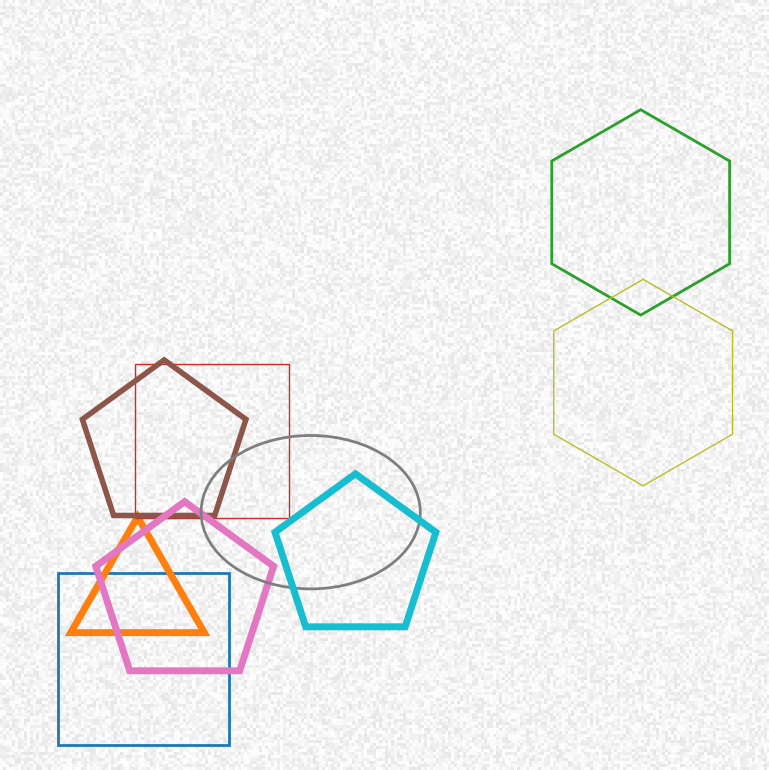[{"shape": "square", "thickness": 1, "radius": 0.56, "center": [0.186, 0.144]}, {"shape": "triangle", "thickness": 2.5, "radius": 0.5, "center": [0.179, 0.228]}, {"shape": "hexagon", "thickness": 1, "radius": 0.67, "center": [0.832, 0.724]}, {"shape": "square", "thickness": 0.5, "radius": 0.5, "center": [0.275, 0.428]}, {"shape": "pentagon", "thickness": 2, "radius": 0.56, "center": [0.213, 0.421]}, {"shape": "pentagon", "thickness": 2.5, "radius": 0.61, "center": [0.24, 0.227]}, {"shape": "oval", "thickness": 1, "radius": 0.71, "center": [0.403, 0.335]}, {"shape": "hexagon", "thickness": 0.5, "radius": 0.67, "center": [0.835, 0.503]}, {"shape": "pentagon", "thickness": 2.5, "radius": 0.55, "center": [0.462, 0.275]}]